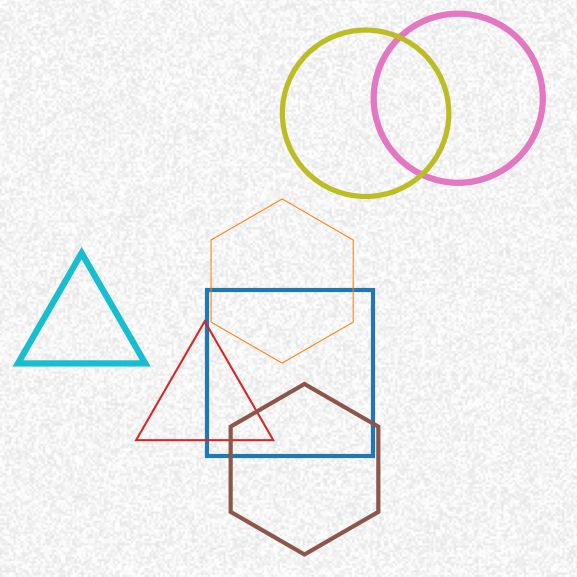[{"shape": "square", "thickness": 2, "radius": 0.72, "center": [0.502, 0.353]}, {"shape": "hexagon", "thickness": 0.5, "radius": 0.71, "center": [0.489, 0.512]}, {"shape": "triangle", "thickness": 1, "radius": 0.69, "center": [0.354, 0.305]}, {"shape": "hexagon", "thickness": 2, "radius": 0.74, "center": [0.527, 0.187]}, {"shape": "circle", "thickness": 3, "radius": 0.73, "center": [0.794, 0.829]}, {"shape": "circle", "thickness": 2.5, "radius": 0.72, "center": [0.633, 0.803]}, {"shape": "triangle", "thickness": 3, "radius": 0.64, "center": [0.141, 0.434]}]